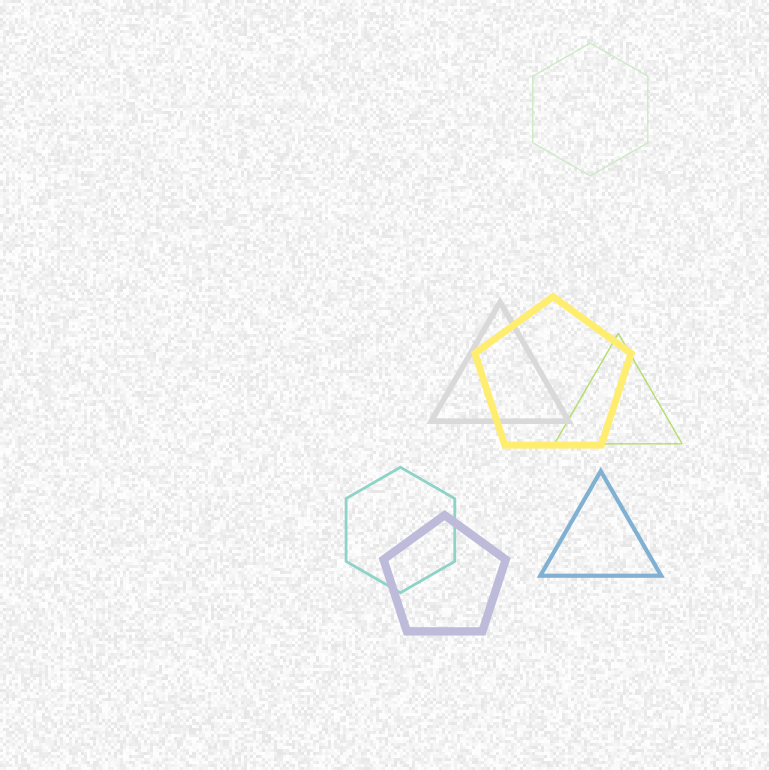[{"shape": "hexagon", "thickness": 1, "radius": 0.41, "center": [0.52, 0.312]}, {"shape": "pentagon", "thickness": 3, "radius": 0.42, "center": [0.577, 0.248]}, {"shape": "triangle", "thickness": 1.5, "radius": 0.45, "center": [0.78, 0.298]}, {"shape": "triangle", "thickness": 0.5, "radius": 0.48, "center": [0.803, 0.471]}, {"shape": "triangle", "thickness": 2, "radius": 0.52, "center": [0.649, 0.505]}, {"shape": "hexagon", "thickness": 0.5, "radius": 0.43, "center": [0.767, 0.858]}, {"shape": "pentagon", "thickness": 2.5, "radius": 0.53, "center": [0.718, 0.508]}]